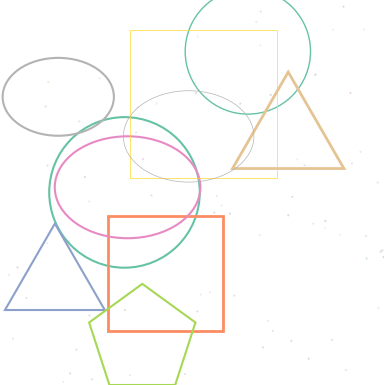[{"shape": "circle", "thickness": 1, "radius": 0.81, "center": [0.644, 0.866]}, {"shape": "circle", "thickness": 1.5, "radius": 0.98, "center": [0.323, 0.5]}, {"shape": "square", "thickness": 2, "radius": 0.75, "center": [0.431, 0.289]}, {"shape": "triangle", "thickness": 1.5, "radius": 0.75, "center": [0.143, 0.27]}, {"shape": "oval", "thickness": 1.5, "radius": 0.95, "center": [0.331, 0.514]}, {"shape": "pentagon", "thickness": 1.5, "radius": 0.73, "center": [0.37, 0.117]}, {"shape": "square", "thickness": 0.5, "radius": 0.96, "center": [0.529, 0.73]}, {"shape": "triangle", "thickness": 2, "radius": 0.84, "center": [0.749, 0.646]}, {"shape": "oval", "thickness": 0.5, "radius": 0.85, "center": [0.49, 0.646]}, {"shape": "oval", "thickness": 1.5, "radius": 0.72, "center": [0.151, 0.749]}]